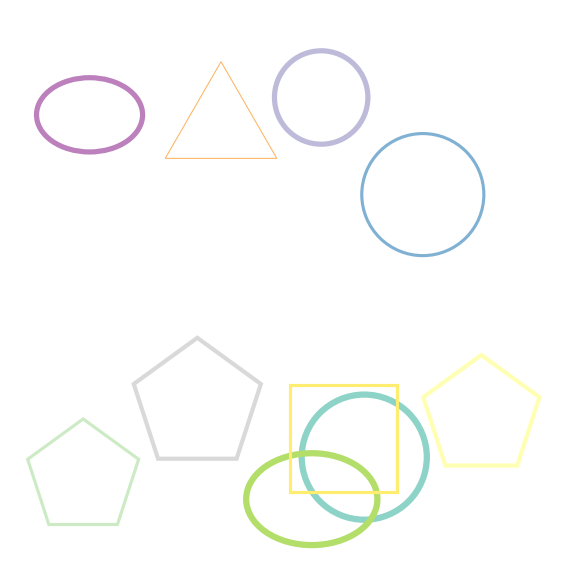[{"shape": "circle", "thickness": 3, "radius": 0.54, "center": [0.631, 0.208]}, {"shape": "pentagon", "thickness": 2, "radius": 0.53, "center": [0.833, 0.279]}, {"shape": "circle", "thickness": 2.5, "radius": 0.4, "center": [0.556, 0.83]}, {"shape": "circle", "thickness": 1.5, "radius": 0.53, "center": [0.732, 0.662]}, {"shape": "triangle", "thickness": 0.5, "radius": 0.56, "center": [0.383, 0.781]}, {"shape": "oval", "thickness": 3, "radius": 0.57, "center": [0.54, 0.135]}, {"shape": "pentagon", "thickness": 2, "radius": 0.58, "center": [0.342, 0.298]}, {"shape": "oval", "thickness": 2.5, "radius": 0.46, "center": [0.155, 0.8]}, {"shape": "pentagon", "thickness": 1.5, "radius": 0.51, "center": [0.144, 0.173]}, {"shape": "square", "thickness": 1.5, "radius": 0.46, "center": [0.595, 0.24]}]